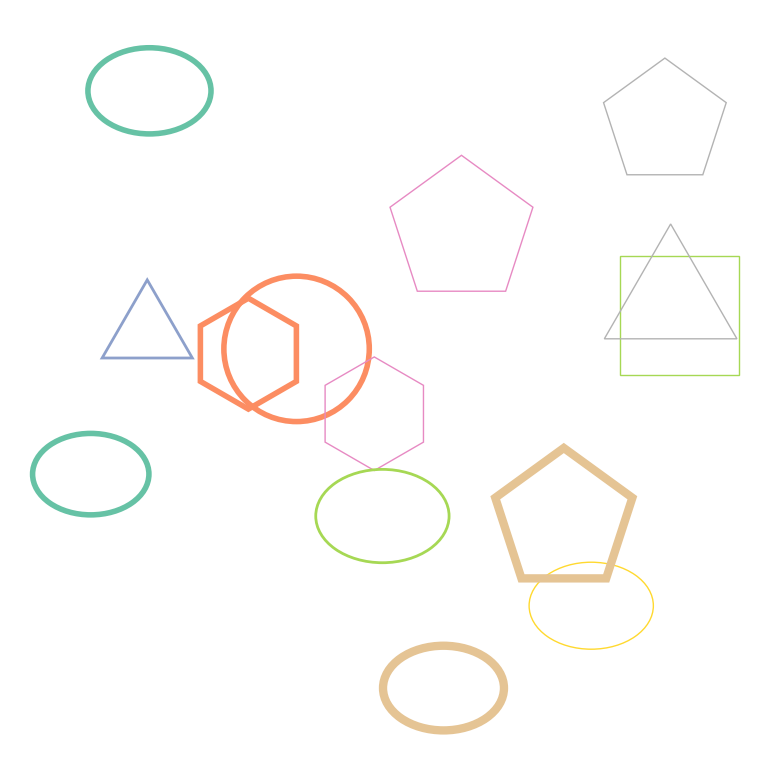[{"shape": "oval", "thickness": 2, "radius": 0.38, "center": [0.118, 0.384]}, {"shape": "oval", "thickness": 2, "radius": 0.4, "center": [0.194, 0.882]}, {"shape": "hexagon", "thickness": 2, "radius": 0.36, "center": [0.323, 0.541]}, {"shape": "circle", "thickness": 2, "radius": 0.47, "center": [0.385, 0.547]}, {"shape": "triangle", "thickness": 1, "radius": 0.34, "center": [0.191, 0.569]}, {"shape": "pentagon", "thickness": 0.5, "radius": 0.49, "center": [0.599, 0.701]}, {"shape": "hexagon", "thickness": 0.5, "radius": 0.37, "center": [0.486, 0.463]}, {"shape": "square", "thickness": 0.5, "radius": 0.39, "center": [0.882, 0.59]}, {"shape": "oval", "thickness": 1, "radius": 0.43, "center": [0.497, 0.33]}, {"shape": "oval", "thickness": 0.5, "radius": 0.4, "center": [0.768, 0.213]}, {"shape": "pentagon", "thickness": 3, "radius": 0.47, "center": [0.732, 0.325]}, {"shape": "oval", "thickness": 3, "radius": 0.39, "center": [0.576, 0.106]}, {"shape": "pentagon", "thickness": 0.5, "radius": 0.42, "center": [0.863, 0.841]}, {"shape": "triangle", "thickness": 0.5, "radius": 0.5, "center": [0.871, 0.61]}]